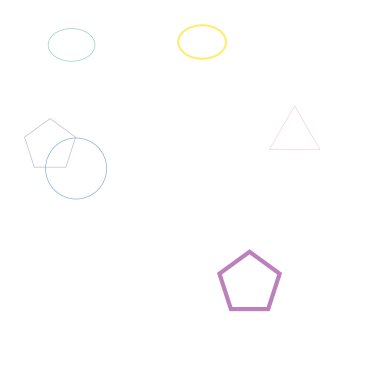[{"shape": "oval", "thickness": 0.5, "radius": 0.3, "center": [0.186, 0.883]}, {"shape": "pentagon", "thickness": 0.5, "radius": 0.35, "center": [0.13, 0.622]}, {"shape": "circle", "thickness": 0.5, "radius": 0.4, "center": [0.198, 0.562]}, {"shape": "triangle", "thickness": 0.5, "radius": 0.38, "center": [0.765, 0.649]}, {"shape": "pentagon", "thickness": 3, "radius": 0.41, "center": [0.648, 0.264]}, {"shape": "oval", "thickness": 1.5, "radius": 0.31, "center": [0.525, 0.891]}]